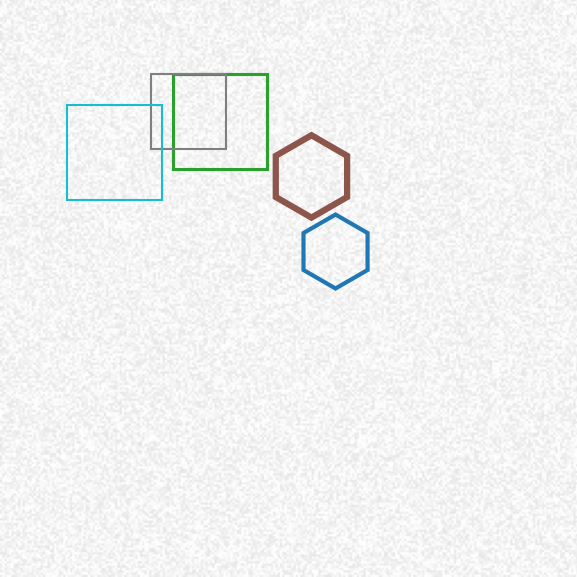[{"shape": "hexagon", "thickness": 2, "radius": 0.32, "center": [0.581, 0.564]}, {"shape": "square", "thickness": 1.5, "radius": 0.41, "center": [0.381, 0.788]}, {"shape": "hexagon", "thickness": 3, "radius": 0.36, "center": [0.539, 0.694]}, {"shape": "square", "thickness": 1, "radius": 0.32, "center": [0.326, 0.806]}, {"shape": "square", "thickness": 1, "radius": 0.41, "center": [0.198, 0.735]}]